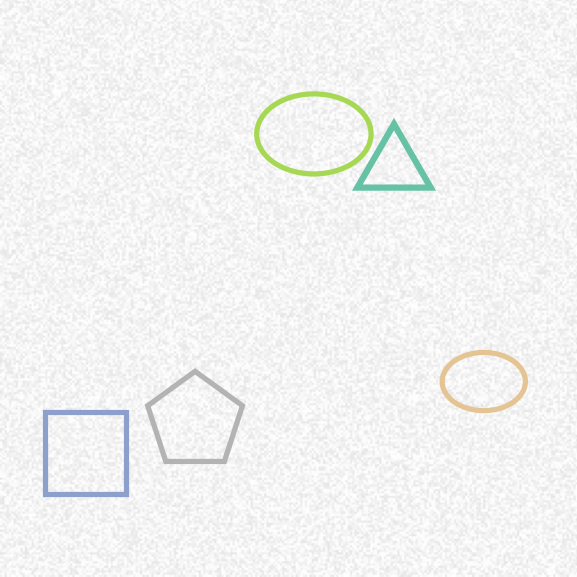[{"shape": "triangle", "thickness": 3, "radius": 0.37, "center": [0.682, 0.711]}, {"shape": "square", "thickness": 2.5, "radius": 0.35, "center": [0.148, 0.215]}, {"shape": "oval", "thickness": 2.5, "radius": 0.5, "center": [0.544, 0.767]}, {"shape": "oval", "thickness": 2.5, "radius": 0.36, "center": [0.838, 0.338]}, {"shape": "pentagon", "thickness": 2.5, "radius": 0.43, "center": [0.338, 0.27]}]